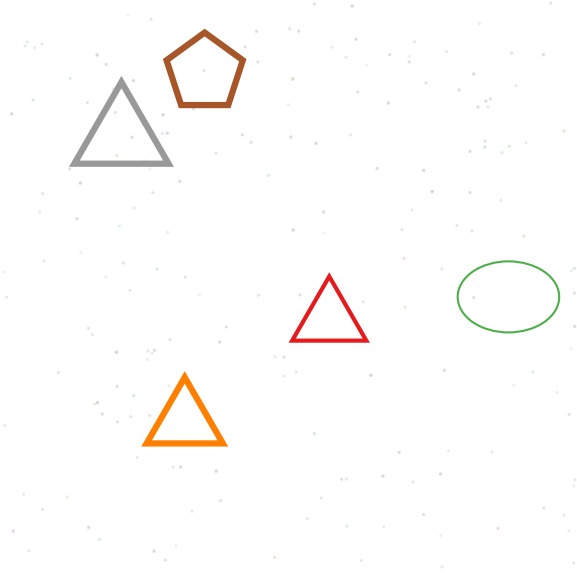[{"shape": "triangle", "thickness": 2, "radius": 0.37, "center": [0.57, 0.446]}, {"shape": "oval", "thickness": 1, "radius": 0.44, "center": [0.88, 0.485]}, {"shape": "triangle", "thickness": 3, "radius": 0.38, "center": [0.32, 0.269]}, {"shape": "pentagon", "thickness": 3, "radius": 0.35, "center": [0.354, 0.873]}, {"shape": "triangle", "thickness": 3, "radius": 0.47, "center": [0.21, 0.763]}]